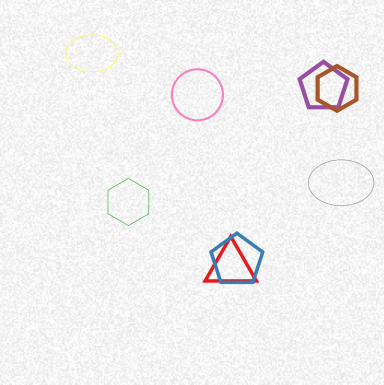[{"shape": "triangle", "thickness": 2.5, "radius": 0.39, "center": [0.599, 0.309]}, {"shape": "pentagon", "thickness": 2.5, "radius": 0.35, "center": [0.615, 0.324]}, {"shape": "hexagon", "thickness": 0.5, "radius": 0.31, "center": [0.333, 0.475]}, {"shape": "pentagon", "thickness": 3, "radius": 0.33, "center": [0.84, 0.774]}, {"shape": "oval", "thickness": 0.5, "radius": 0.34, "center": [0.239, 0.861]}, {"shape": "hexagon", "thickness": 3, "radius": 0.29, "center": [0.875, 0.77]}, {"shape": "circle", "thickness": 1.5, "radius": 0.33, "center": [0.513, 0.754]}, {"shape": "oval", "thickness": 0.5, "radius": 0.43, "center": [0.886, 0.525]}]